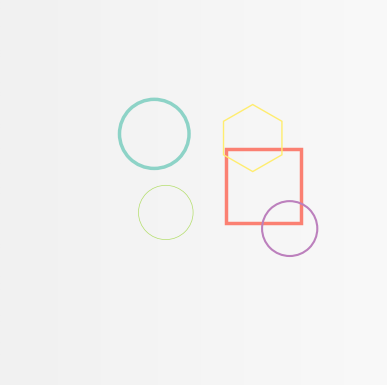[{"shape": "circle", "thickness": 2.5, "radius": 0.45, "center": [0.398, 0.652]}, {"shape": "square", "thickness": 2.5, "radius": 0.48, "center": [0.68, 0.517]}, {"shape": "circle", "thickness": 0.5, "radius": 0.35, "center": [0.428, 0.448]}, {"shape": "circle", "thickness": 1.5, "radius": 0.36, "center": [0.748, 0.406]}, {"shape": "hexagon", "thickness": 1, "radius": 0.44, "center": [0.652, 0.641]}]